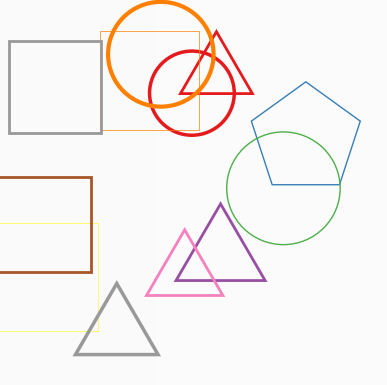[{"shape": "circle", "thickness": 2.5, "radius": 0.55, "center": [0.495, 0.758]}, {"shape": "triangle", "thickness": 2, "radius": 0.54, "center": [0.559, 0.81]}, {"shape": "pentagon", "thickness": 1, "radius": 0.74, "center": [0.789, 0.64]}, {"shape": "circle", "thickness": 1, "radius": 0.73, "center": [0.731, 0.511]}, {"shape": "triangle", "thickness": 2, "radius": 0.66, "center": [0.569, 0.338]}, {"shape": "square", "thickness": 0.5, "radius": 0.64, "center": [0.385, 0.79]}, {"shape": "circle", "thickness": 3, "radius": 0.68, "center": [0.415, 0.859]}, {"shape": "square", "thickness": 0.5, "radius": 0.7, "center": [0.113, 0.28]}, {"shape": "square", "thickness": 2, "radius": 0.62, "center": [0.112, 0.418]}, {"shape": "triangle", "thickness": 2, "radius": 0.57, "center": [0.477, 0.289]}, {"shape": "square", "thickness": 2, "radius": 0.6, "center": [0.142, 0.774]}, {"shape": "triangle", "thickness": 2.5, "radius": 0.62, "center": [0.301, 0.141]}]